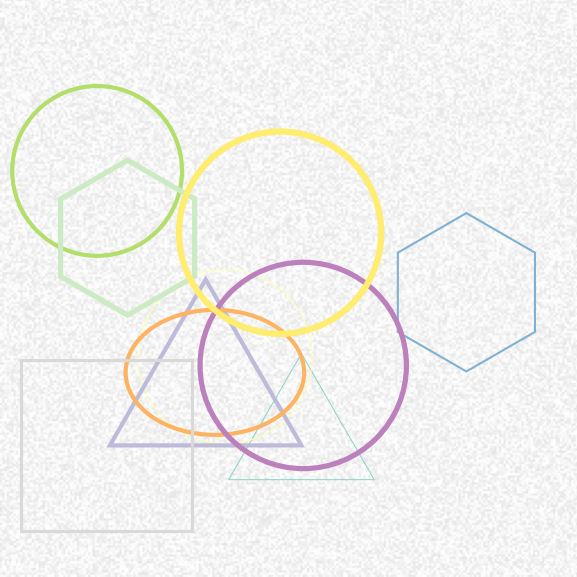[{"shape": "triangle", "thickness": 0.5, "radius": 0.73, "center": [0.522, 0.241]}, {"shape": "circle", "thickness": 0.5, "radius": 0.75, "center": [0.39, 0.382]}, {"shape": "triangle", "thickness": 2, "radius": 0.96, "center": [0.356, 0.324]}, {"shape": "hexagon", "thickness": 1, "radius": 0.69, "center": [0.808, 0.493]}, {"shape": "oval", "thickness": 2, "radius": 0.77, "center": [0.372, 0.354]}, {"shape": "circle", "thickness": 2, "radius": 0.74, "center": [0.168, 0.703]}, {"shape": "square", "thickness": 1.5, "radius": 0.74, "center": [0.184, 0.228]}, {"shape": "circle", "thickness": 2.5, "radius": 0.89, "center": [0.525, 0.366]}, {"shape": "hexagon", "thickness": 2.5, "radius": 0.67, "center": [0.221, 0.588]}, {"shape": "circle", "thickness": 3, "radius": 0.88, "center": [0.485, 0.596]}]